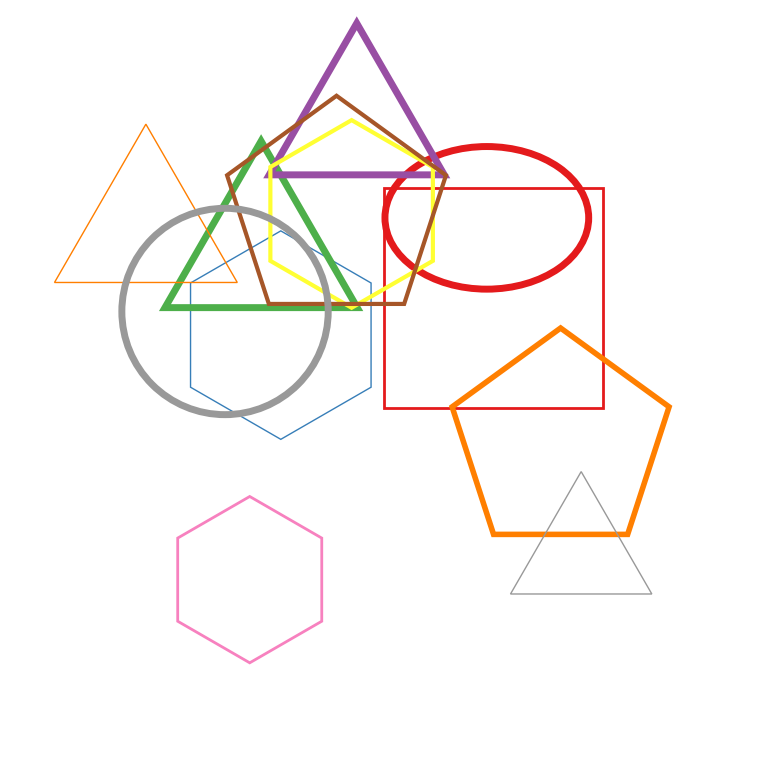[{"shape": "square", "thickness": 1, "radius": 0.71, "center": [0.641, 0.613]}, {"shape": "oval", "thickness": 2.5, "radius": 0.66, "center": [0.632, 0.717]}, {"shape": "hexagon", "thickness": 0.5, "radius": 0.68, "center": [0.365, 0.565]}, {"shape": "triangle", "thickness": 2.5, "radius": 0.72, "center": [0.339, 0.673]}, {"shape": "triangle", "thickness": 2.5, "radius": 0.66, "center": [0.463, 0.839]}, {"shape": "triangle", "thickness": 0.5, "radius": 0.69, "center": [0.189, 0.702]}, {"shape": "pentagon", "thickness": 2, "radius": 0.74, "center": [0.728, 0.426]}, {"shape": "hexagon", "thickness": 1.5, "radius": 0.61, "center": [0.457, 0.722]}, {"shape": "pentagon", "thickness": 1.5, "radius": 0.75, "center": [0.437, 0.726]}, {"shape": "hexagon", "thickness": 1, "radius": 0.54, "center": [0.324, 0.247]}, {"shape": "circle", "thickness": 2.5, "radius": 0.67, "center": [0.292, 0.595]}, {"shape": "triangle", "thickness": 0.5, "radius": 0.53, "center": [0.755, 0.282]}]